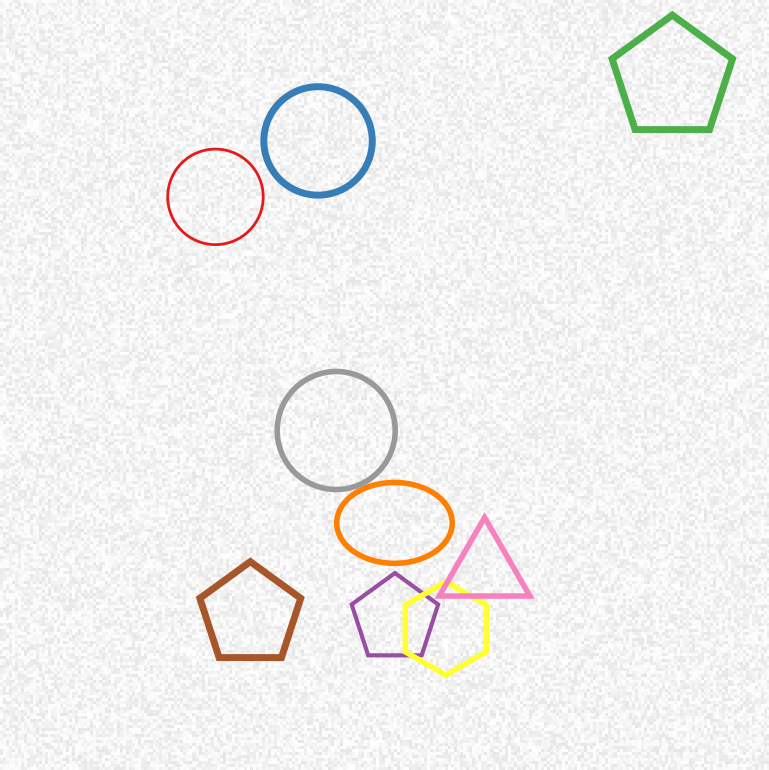[{"shape": "circle", "thickness": 1, "radius": 0.31, "center": [0.28, 0.744]}, {"shape": "circle", "thickness": 2.5, "radius": 0.35, "center": [0.413, 0.817]}, {"shape": "pentagon", "thickness": 2.5, "radius": 0.41, "center": [0.873, 0.898]}, {"shape": "pentagon", "thickness": 1.5, "radius": 0.3, "center": [0.513, 0.197]}, {"shape": "oval", "thickness": 2, "radius": 0.38, "center": [0.512, 0.321]}, {"shape": "hexagon", "thickness": 2, "radius": 0.3, "center": [0.579, 0.184]}, {"shape": "pentagon", "thickness": 2.5, "radius": 0.34, "center": [0.325, 0.202]}, {"shape": "triangle", "thickness": 2, "radius": 0.34, "center": [0.629, 0.26]}, {"shape": "circle", "thickness": 2, "radius": 0.38, "center": [0.437, 0.441]}]